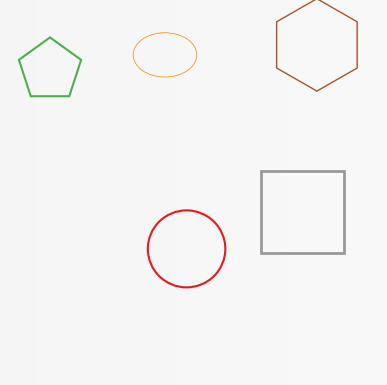[{"shape": "circle", "thickness": 1.5, "radius": 0.5, "center": [0.482, 0.354]}, {"shape": "pentagon", "thickness": 1.5, "radius": 0.42, "center": [0.129, 0.818]}, {"shape": "oval", "thickness": 0.5, "radius": 0.41, "center": [0.426, 0.857]}, {"shape": "hexagon", "thickness": 1, "radius": 0.6, "center": [0.818, 0.883]}, {"shape": "square", "thickness": 2, "radius": 0.53, "center": [0.78, 0.449]}]